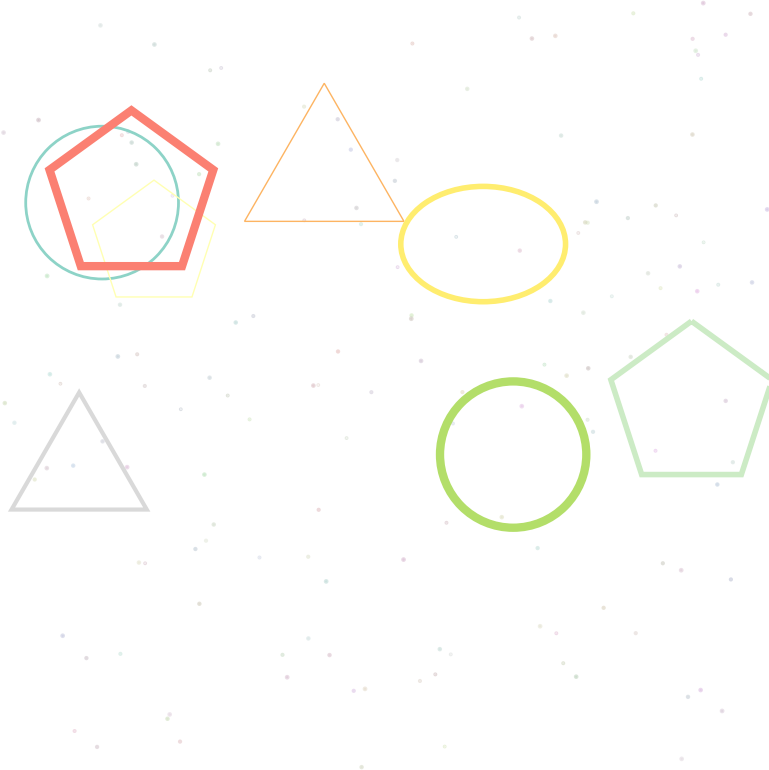[{"shape": "circle", "thickness": 1, "radius": 0.5, "center": [0.133, 0.737]}, {"shape": "pentagon", "thickness": 0.5, "radius": 0.42, "center": [0.2, 0.682]}, {"shape": "pentagon", "thickness": 3, "radius": 0.56, "center": [0.171, 0.745]}, {"shape": "triangle", "thickness": 0.5, "radius": 0.6, "center": [0.421, 0.772]}, {"shape": "circle", "thickness": 3, "radius": 0.48, "center": [0.666, 0.41]}, {"shape": "triangle", "thickness": 1.5, "radius": 0.51, "center": [0.103, 0.389]}, {"shape": "pentagon", "thickness": 2, "radius": 0.55, "center": [0.898, 0.473]}, {"shape": "oval", "thickness": 2, "radius": 0.53, "center": [0.627, 0.683]}]